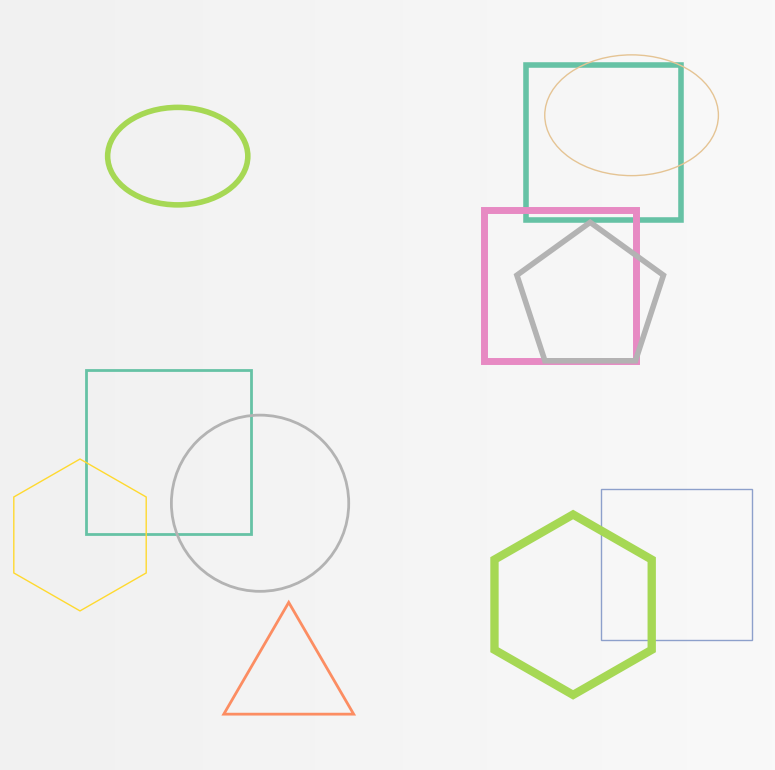[{"shape": "square", "thickness": 2, "radius": 0.5, "center": [0.778, 0.815]}, {"shape": "square", "thickness": 1, "radius": 0.53, "center": [0.217, 0.414]}, {"shape": "triangle", "thickness": 1, "radius": 0.48, "center": [0.373, 0.121]}, {"shape": "square", "thickness": 0.5, "radius": 0.49, "center": [0.873, 0.266]}, {"shape": "square", "thickness": 2.5, "radius": 0.49, "center": [0.723, 0.63]}, {"shape": "oval", "thickness": 2, "radius": 0.45, "center": [0.229, 0.797]}, {"shape": "hexagon", "thickness": 3, "radius": 0.59, "center": [0.739, 0.215]}, {"shape": "hexagon", "thickness": 0.5, "radius": 0.49, "center": [0.103, 0.305]}, {"shape": "oval", "thickness": 0.5, "radius": 0.56, "center": [0.815, 0.85]}, {"shape": "circle", "thickness": 1, "radius": 0.57, "center": [0.336, 0.346]}, {"shape": "pentagon", "thickness": 2, "radius": 0.5, "center": [0.762, 0.612]}]